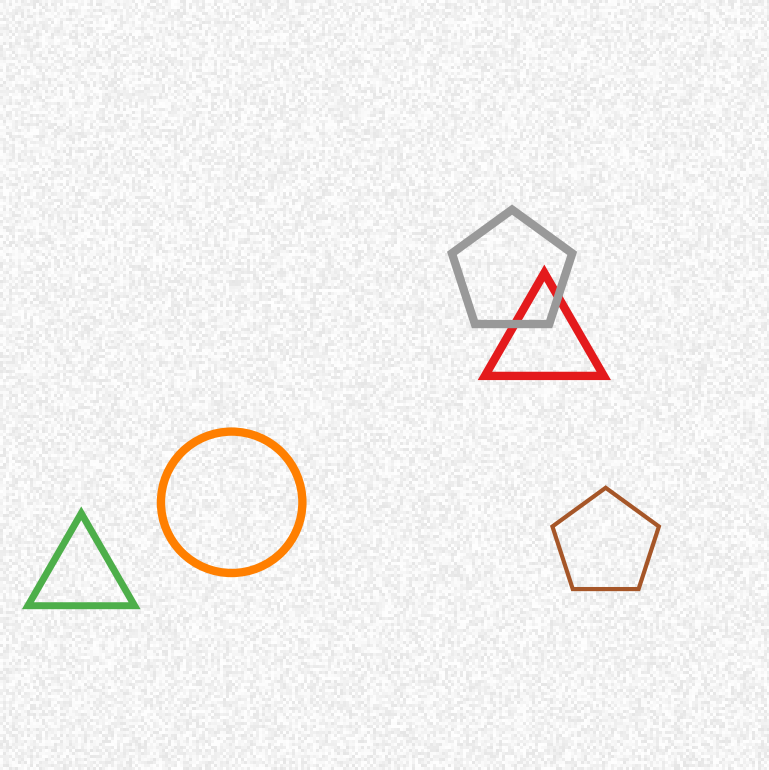[{"shape": "triangle", "thickness": 3, "radius": 0.45, "center": [0.707, 0.556]}, {"shape": "triangle", "thickness": 2.5, "radius": 0.4, "center": [0.106, 0.253]}, {"shape": "circle", "thickness": 3, "radius": 0.46, "center": [0.301, 0.348]}, {"shape": "pentagon", "thickness": 1.5, "radius": 0.36, "center": [0.787, 0.294]}, {"shape": "pentagon", "thickness": 3, "radius": 0.41, "center": [0.665, 0.646]}]